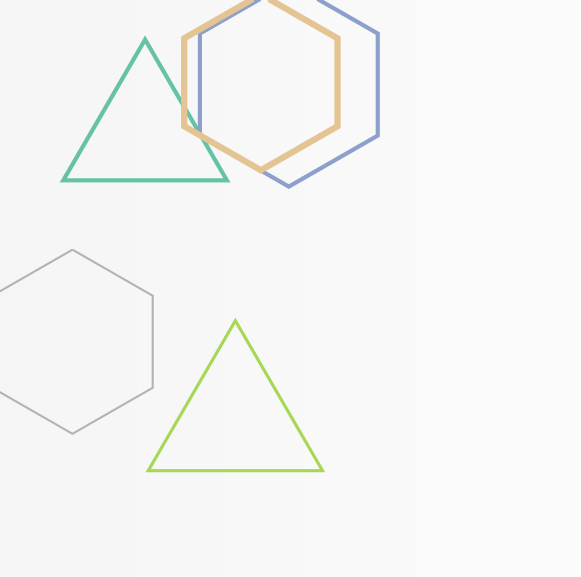[{"shape": "triangle", "thickness": 2, "radius": 0.81, "center": [0.25, 0.768]}, {"shape": "hexagon", "thickness": 2, "radius": 0.88, "center": [0.497, 0.853]}, {"shape": "triangle", "thickness": 1.5, "radius": 0.87, "center": [0.405, 0.271]}, {"shape": "hexagon", "thickness": 3, "radius": 0.76, "center": [0.449, 0.857]}, {"shape": "hexagon", "thickness": 1, "radius": 0.8, "center": [0.125, 0.407]}]